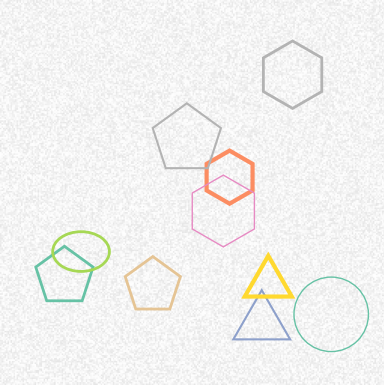[{"shape": "circle", "thickness": 1, "radius": 0.48, "center": [0.86, 0.184]}, {"shape": "pentagon", "thickness": 2, "radius": 0.39, "center": [0.167, 0.282]}, {"shape": "hexagon", "thickness": 3, "radius": 0.34, "center": [0.596, 0.54]}, {"shape": "triangle", "thickness": 1.5, "radius": 0.43, "center": [0.68, 0.161]}, {"shape": "hexagon", "thickness": 1, "radius": 0.47, "center": [0.58, 0.452]}, {"shape": "oval", "thickness": 2, "radius": 0.37, "center": [0.211, 0.347]}, {"shape": "triangle", "thickness": 3, "radius": 0.35, "center": [0.697, 0.265]}, {"shape": "pentagon", "thickness": 2, "radius": 0.38, "center": [0.397, 0.258]}, {"shape": "hexagon", "thickness": 2, "radius": 0.44, "center": [0.76, 0.806]}, {"shape": "pentagon", "thickness": 1.5, "radius": 0.47, "center": [0.485, 0.639]}]